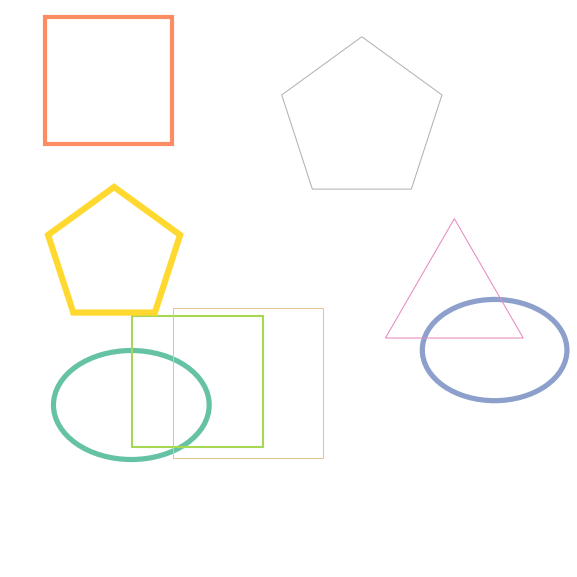[{"shape": "oval", "thickness": 2.5, "radius": 0.67, "center": [0.227, 0.298]}, {"shape": "square", "thickness": 2, "radius": 0.55, "center": [0.188, 0.859]}, {"shape": "oval", "thickness": 2.5, "radius": 0.63, "center": [0.857, 0.393]}, {"shape": "triangle", "thickness": 0.5, "radius": 0.69, "center": [0.787, 0.483]}, {"shape": "square", "thickness": 1, "radius": 0.57, "center": [0.342, 0.339]}, {"shape": "pentagon", "thickness": 3, "radius": 0.6, "center": [0.198, 0.555]}, {"shape": "square", "thickness": 0.5, "radius": 0.65, "center": [0.429, 0.336]}, {"shape": "pentagon", "thickness": 0.5, "radius": 0.73, "center": [0.627, 0.79]}]